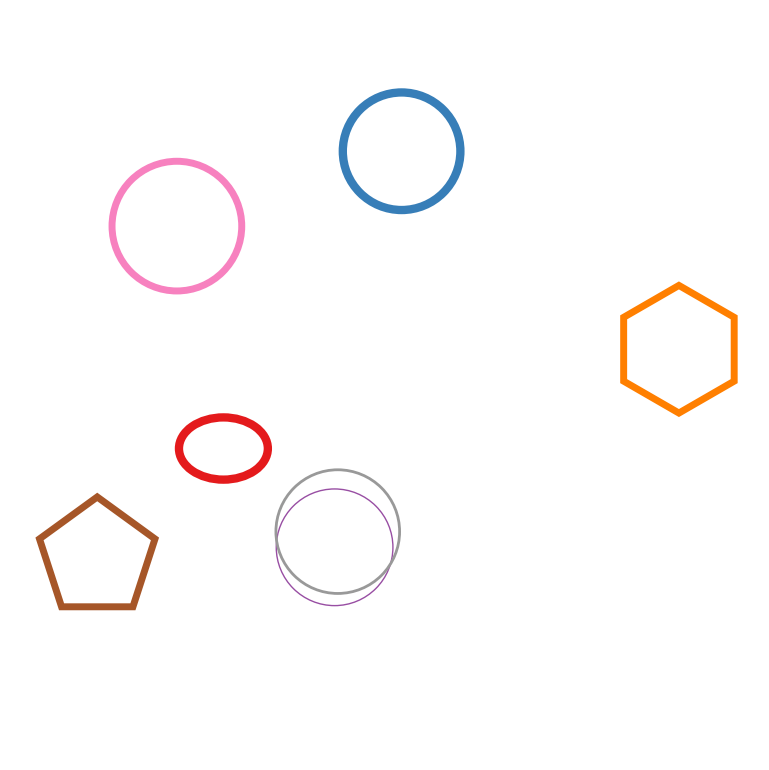[{"shape": "oval", "thickness": 3, "radius": 0.29, "center": [0.29, 0.418]}, {"shape": "circle", "thickness": 3, "radius": 0.38, "center": [0.522, 0.804]}, {"shape": "circle", "thickness": 0.5, "radius": 0.38, "center": [0.435, 0.289]}, {"shape": "hexagon", "thickness": 2.5, "radius": 0.41, "center": [0.882, 0.546]}, {"shape": "pentagon", "thickness": 2.5, "radius": 0.39, "center": [0.126, 0.276]}, {"shape": "circle", "thickness": 2.5, "radius": 0.42, "center": [0.23, 0.706]}, {"shape": "circle", "thickness": 1, "radius": 0.4, "center": [0.439, 0.31]}]